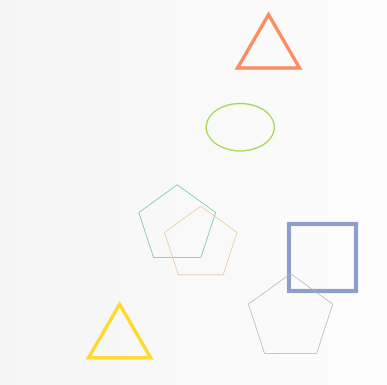[{"shape": "pentagon", "thickness": 0.5, "radius": 0.52, "center": [0.457, 0.416]}, {"shape": "triangle", "thickness": 2.5, "radius": 0.46, "center": [0.693, 0.87]}, {"shape": "square", "thickness": 3, "radius": 0.43, "center": [0.833, 0.331]}, {"shape": "oval", "thickness": 1, "radius": 0.44, "center": [0.62, 0.67]}, {"shape": "triangle", "thickness": 2.5, "radius": 0.46, "center": [0.309, 0.117]}, {"shape": "pentagon", "thickness": 0.5, "radius": 0.49, "center": [0.518, 0.366]}, {"shape": "pentagon", "thickness": 0.5, "radius": 0.57, "center": [0.75, 0.175]}]